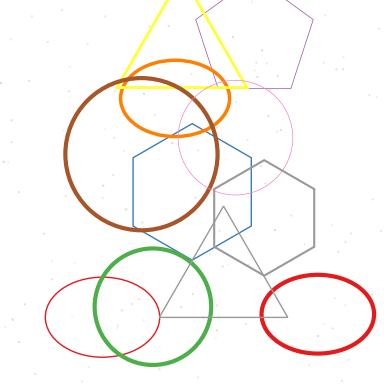[{"shape": "oval", "thickness": 3, "radius": 0.73, "center": [0.826, 0.184]}, {"shape": "oval", "thickness": 1, "radius": 0.74, "center": [0.266, 0.176]}, {"shape": "hexagon", "thickness": 1, "radius": 0.89, "center": [0.499, 0.502]}, {"shape": "circle", "thickness": 3, "radius": 0.76, "center": [0.397, 0.203]}, {"shape": "pentagon", "thickness": 0.5, "radius": 0.8, "center": [0.661, 0.899]}, {"shape": "oval", "thickness": 2.5, "radius": 0.71, "center": [0.455, 0.744]}, {"shape": "triangle", "thickness": 2, "radius": 0.97, "center": [0.473, 0.87]}, {"shape": "circle", "thickness": 3, "radius": 0.99, "center": [0.367, 0.6]}, {"shape": "circle", "thickness": 0.5, "radius": 0.74, "center": [0.612, 0.642]}, {"shape": "hexagon", "thickness": 1.5, "radius": 0.75, "center": [0.686, 0.434]}, {"shape": "triangle", "thickness": 1, "radius": 0.96, "center": [0.581, 0.272]}]